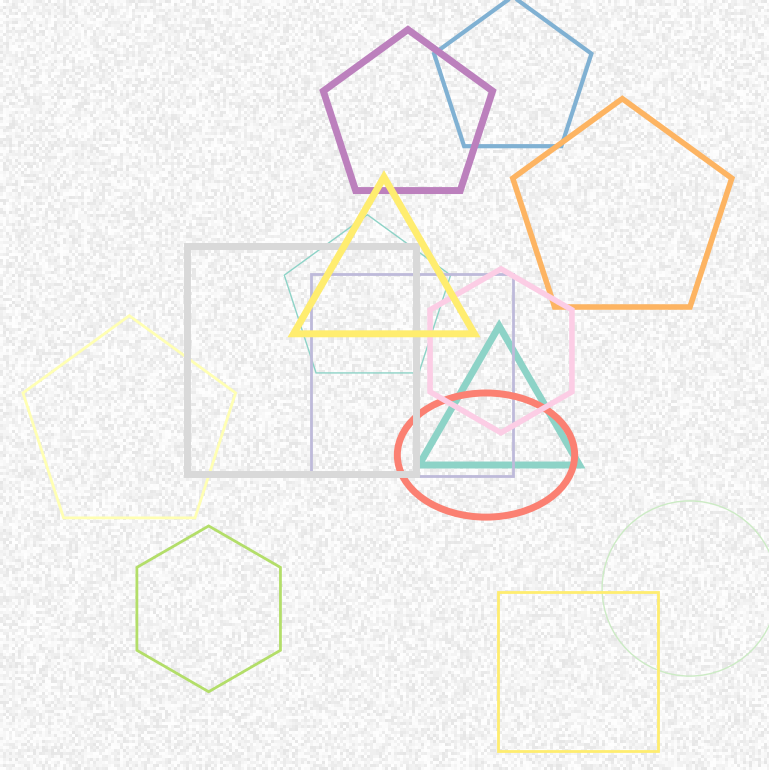[{"shape": "triangle", "thickness": 2.5, "radius": 0.6, "center": [0.648, 0.456]}, {"shape": "pentagon", "thickness": 0.5, "radius": 0.57, "center": [0.477, 0.608]}, {"shape": "pentagon", "thickness": 1, "radius": 0.73, "center": [0.168, 0.445]}, {"shape": "square", "thickness": 1, "radius": 0.66, "center": [0.535, 0.513]}, {"shape": "oval", "thickness": 2.5, "radius": 0.58, "center": [0.631, 0.409]}, {"shape": "pentagon", "thickness": 1.5, "radius": 0.54, "center": [0.666, 0.897]}, {"shape": "pentagon", "thickness": 2, "radius": 0.75, "center": [0.808, 0.722]}, {"shape": "hexagon", "thickness": 1, "radius": 0.54, "center": [0.271, 0.209]}, {"shape": "hexagon", "thickness": 2, "radius": 0.53, "center": [0.651, 0.544]}, {"shape": "square", "thickness": 2.5, "radius": 0.74, "center": [0.391, 0.532]}, {"shape": "pentagon", "thickness": 2.5, "radius": 0.58, "center": [0.53, 0.846]}, {"shape": "circle", "thickness": 0.5, "radius": 0.57, "center": [0.896, 0.236]}, {"shape": "triangle", "thickness": 2.5, "radius": 0.68, "center": [0.499, 0.634]}, {"shape": "square", "thickness": 1, "radius": 0.52, "center": [0.75, 0.128]}]